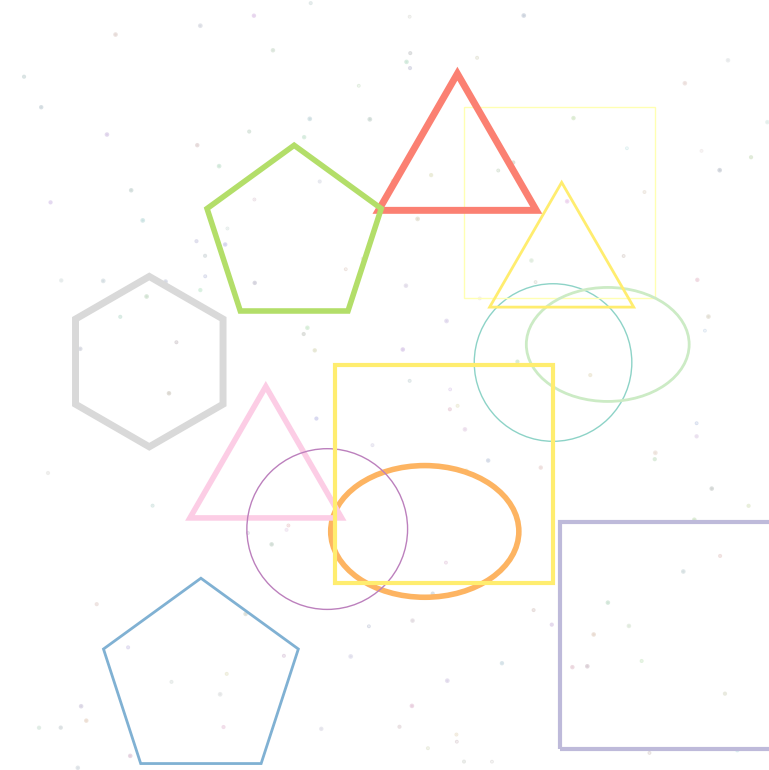[{"shape": "circle", "thickness": 0.5, "radius": 0.51, "center": [0.718, 0.529]}, {"shape": "square", "thickness": 0.5, "radius": 0.62, "center": [0.727, 0.737]}, {"shape": "square", "thickness": 1.5, "radius": 0.74, "center": [0.876, 0.175]}, {"shape": "triangle", "thickness": 2.5, "radius": 0.59, "center": [0.594, 0.786]}, {"shape": "pentagon", "thickness": 1, "radius": 0.67, "center": [0.261, 0.116]}, {"shape": "oval", "thickness": 2, "radius": 0.61, "center": [0.552, 0.31]}, {"shape": "pentagon", "thickness": 2, "radius": 0.59, "center": [0.382, 0.692]}, {"shape": "triangle", "thickness": 2, "radius": 0.57, "center": [0.345, 0.384]}, {"shape": "hexagon", "thickness": 2.5, "radius": 0.55, "center": [0.194, 0.53]}, {"shape": "circle", "thickness": 0.5, "radius": 0.52, "center": [0.425, 0.313]}, {"shape": "oval", "thickness": 1, "radius": 0.53, "center": [0.789, 0.553]}, {"shape": "square", "thickness": 1.5, "radius": 0.71, "center": [0.577, 0.385]}, {"shape": "triangle", "thickness": 1, "radius": 0.54, "center": [0.729, 0.655]}]